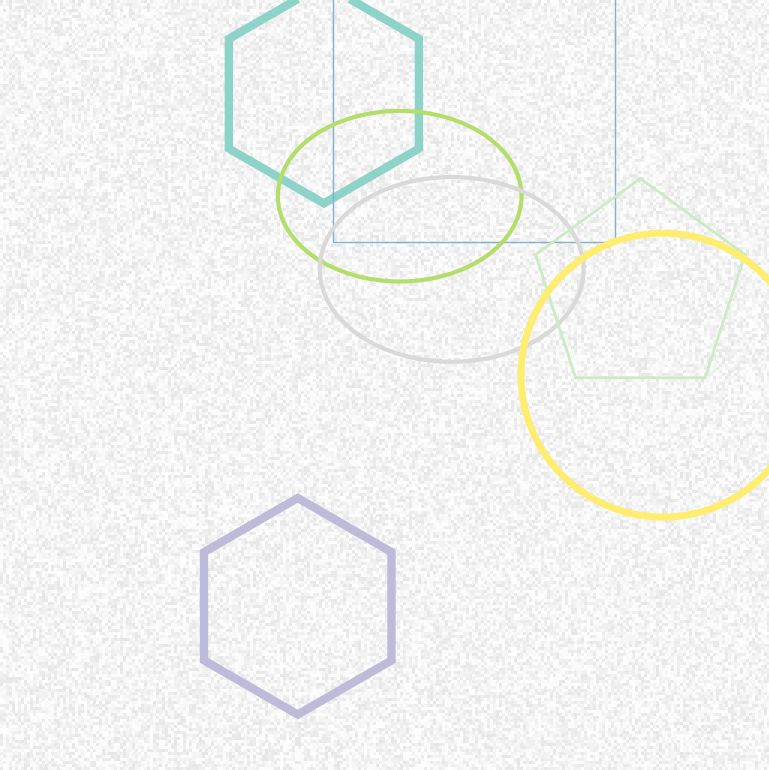[{"shape": "hexagon", "thickness": 3, "radius": 0.71, "center": [0.421, 0.878]}, {"shape": "hexagon", "thickness": 3, "radius": 0.7, "center": [0.387, 0.213]}, {"shape": "square", "thickness": 0.5, "radius": 0.92, "center": [0.616, 0.869]}, {"shape": "oval", "thickness": 1.5, "radius": 0.79, "center": [0.519, 0.745]}, {"shape": "oval", "thickness": 1.5, "radius": 0.86, "center": [0.587, 0.65]}, {"shape": "pentagon", "thickness": 1, "radius": 0.72, "center": [0.832, 0.625]}, {"shape": "circle", "thickness": 2.5, "radius": 0.92, "center": [0.861, 0.513]}]